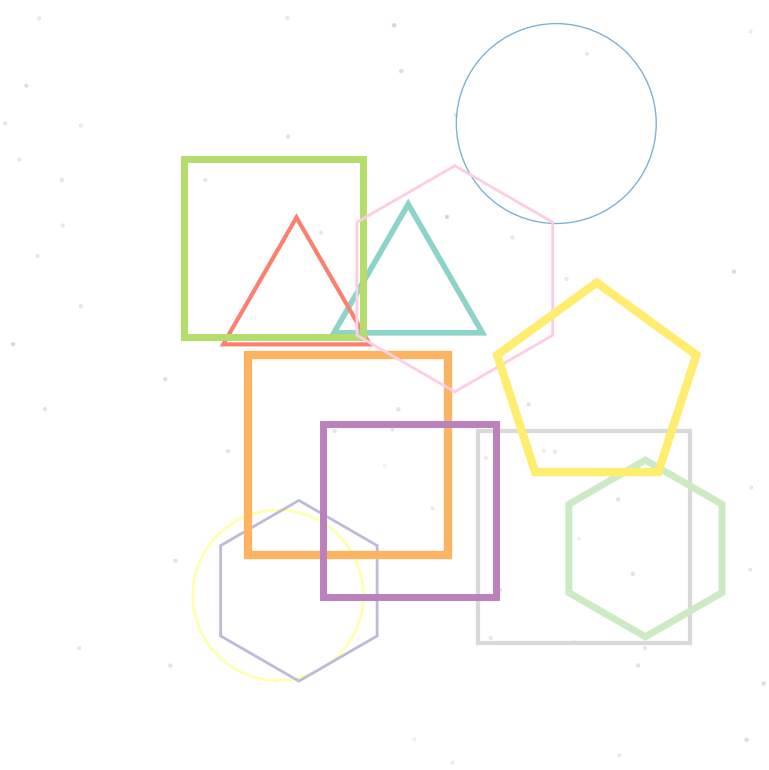[{"shape": "triangle", "thickness": 2, "radius": 0.56, "center": [0.53, 0.623]}, {"shape": "circle", "thickness": 1, "radius": 0.55, "center": [0.361, 0.227]}, {"shape": "hexagon", "thickness": 1, "radius": 0.59, "center": [0.388, 0.233]}, {"shape": "triangle", "thickness": 1.5, "radius": 0.55, "center": [0.385, 0.608]}, {"shape": "circle", "thickness": 0.5, "radius": 0.65, "center": [0.722, 0.84]}, {"shape": "square", "thickness": 3, "radius": 0.65, "center": [0.452, 0.409]}, {"shape": "square", "thickness": 2.5, "radius": 0.58, "center": [0.355, 0.678]}, {"shape": "hexagon", "thickness": 1, "radius": 0.73, "center": [0.591, 0.638]}, {"shape": "square", "thickness": 1.5, "radius": 0.69, "center": [0.759, 0.302]}, {"shape": "square", "thickness": 2.5, "radius": 0.56, "center": [0.531, 0.337]}, {"shape": "hexagon", "thickness": 2.5, "radius": 0.57, "center": [0.838, 0.288]}, {"shape": "pentagon", "thickness": 3, "radius": 0.68, "center": [0.775, 0.497]}]